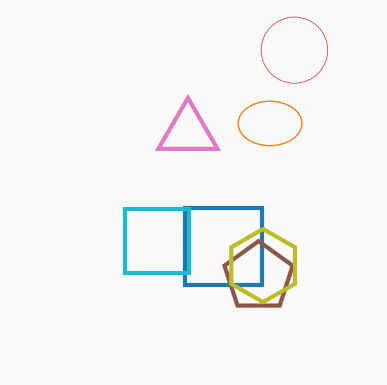[{"shape": "square", "thickness": 3, "radius": 0.49, "center": [0.576, 0.36]}, {"shape": "oval", "thickness": 1, "radius": 0.41, "center": [0.697, 0.679]}, {"shape": "circle", "thickness": 0.5, "radius": 0.43, "center": [0.76, 0.87]}, {"shape": "pentagon", "thickness": 3, "radius": 0.46, "center": [0.667, 0.281]}, {"shape": "triangle", "thickness": 3, "radius": 0.44, "center": [0.485, 0.657]}, {"shape": "hexagon", "thickness": 3, "radius": 0.47, "center": [0.679, 0.31]}, {"shape": "square", "thickness": 3, "radius": 0.42, "center": [0.405, 0.373]}]